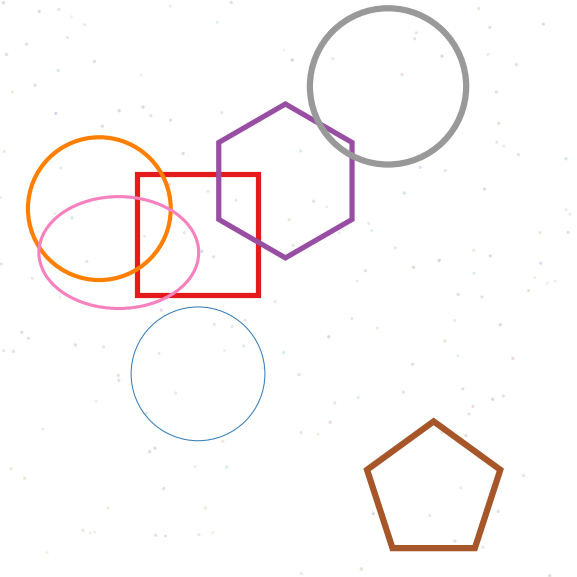[{"shape": "square", "thickness": 2.5, "radius": 0.52, "center": [0.341, 0.593]}, {"shape": "circle", "thickness": 0.5, "radius": 0.58, "center": [0.343, 0.352]}, {"shape": "hexagon", "thickness": 2.5, "radius": 0.67, "center": [0.494, 0.686]}, {"shape": "circle", "thickness": 2, "radius": 0.62, "center": [0.172, 0.638]}, {"shape": "pentagon", "thickness": 3, "radius": 0.61, "center": [0.751, 0.148]}, {"shape": "oval", "thickness": 1.5, "radius": 0.69, "center": [0.206, 0.562]}, {"shape": "circle", "thickness": 3, "radius": 0.68, "center": [0.672, 0.85]}]